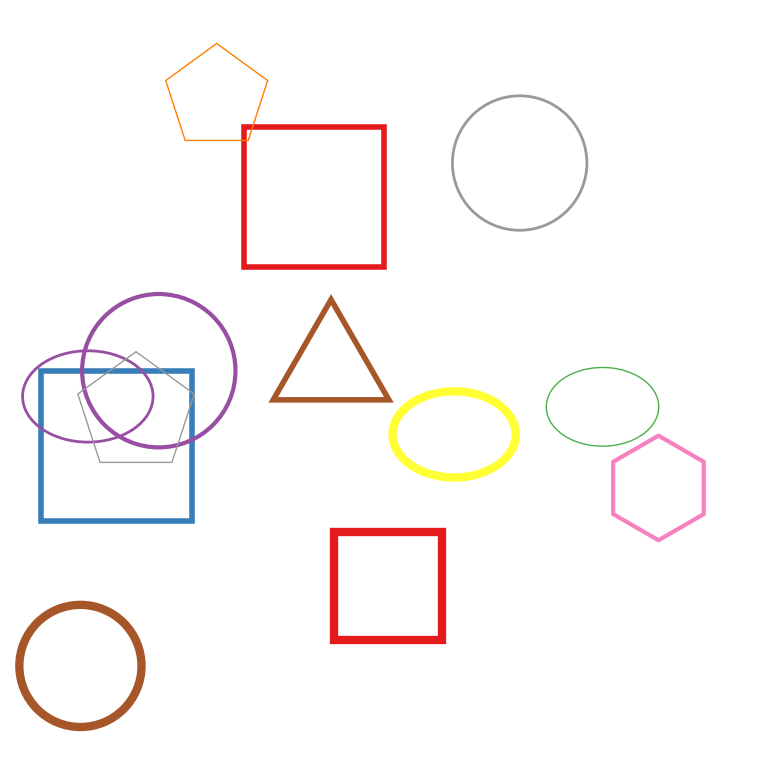[{"shape": "square", "thickness": 2, "radius": 0.45, "center": [0.408, 0.744]}, {"shape": "square", "thickness": 3, "radius": 0.35, "center": [0.504, 0.239]}, {"shape": "square", "thickness": 2, "radius": 0.49, "center": [0.151, 0.421]}, {"shape": "oval", "thickness": 0.5, "radius": 0.37, "center": [0.782, 0.472]}, {"shape": "oval", "thickness": 1, "radius": 0.42, "center": [0.114, 0.485]}, {"shape": "circle", "thickness": 1.5, "radius": 0.5, "center": [0.206, 0.519]}, {"shape": "pentagon", "thickness": 0.5, "radius": 0.35, "center": [0.281, 0.874]}, {"shape": "oval", "thickness": 3, "radius": 0.4, "center": [0.59, 0.436]}, {"shape": "triangle", "thickness": 2, "radius": 0.43, "center": [0.43, 0.524]}, {"shape": "circle", "thickness": 3, "radius": 0.4, "center": [0.104, 0.135]}, {"shape": "hexagon", "thickness": 1.5, "radius": 0.34, "center": [0.855, 0.366]}, {"shape": "circle", "thickness": 1, "radius": 0.44, "center": [0.675, 0.788]}, {"shape": "pentagon", "thickness": 0.5, "radius": 0.4, "center": [0.177, 0.464]}]